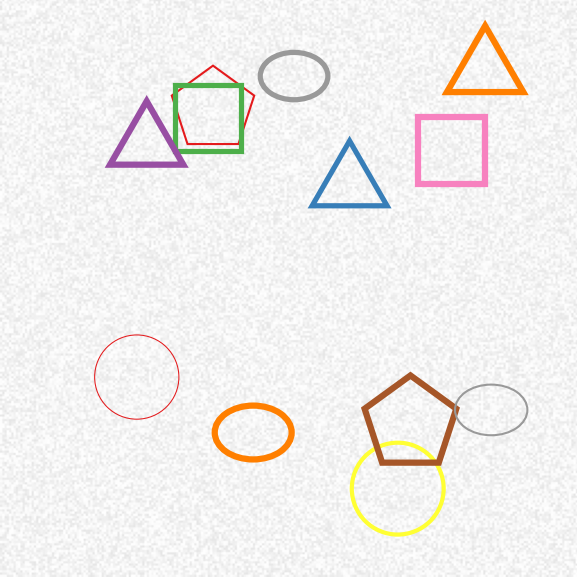[{"shape": "pentagon", "thickness": 1, "radius": 0.38, "center": [0.369, 0.81]}, {"shape": "circle", "thickness": 0.5, "radius": 0.36, "center": [0.237, 0.346]}, {"shape": "triangle", "thickness": 2.5, "radius": 0.37, "center": [0.605, 0.68]}, {"shape": "square", "thickness": 2.5, "radius": 0.29, "center": [0.36, 0.795]}, {"shape": "triangle", "thickness": 3, "radius": 0.37, "center": [0.254, 0.751]}, {"shape": "triangle", "thickness": 3, "radius": 0.38, "center": [0.84, 0.878]}, {"shape": "oval", "thickness": 3, "radius": 0.33, "center": [0.438, 0.25]}, {"shape": "circle", "thickness": 2, "radius": 0.4, "center": [0.689, 0.153]}, {"shape": "pentagon", "thickness": 3, "radius": 0.42, "center": [0.711, 0.266]}, {"shape": "square", "thickness": 3, "radius": 0.29, "center": [0.782, 0.739]}, {"shape": "oval", "thickness": 2.5, "radius": 0.29, "center": [0.509, 0.867]}, {"shape": "oval", "thickness": 1, "radius": 0.31, "center": [0.851, 0.289]}]